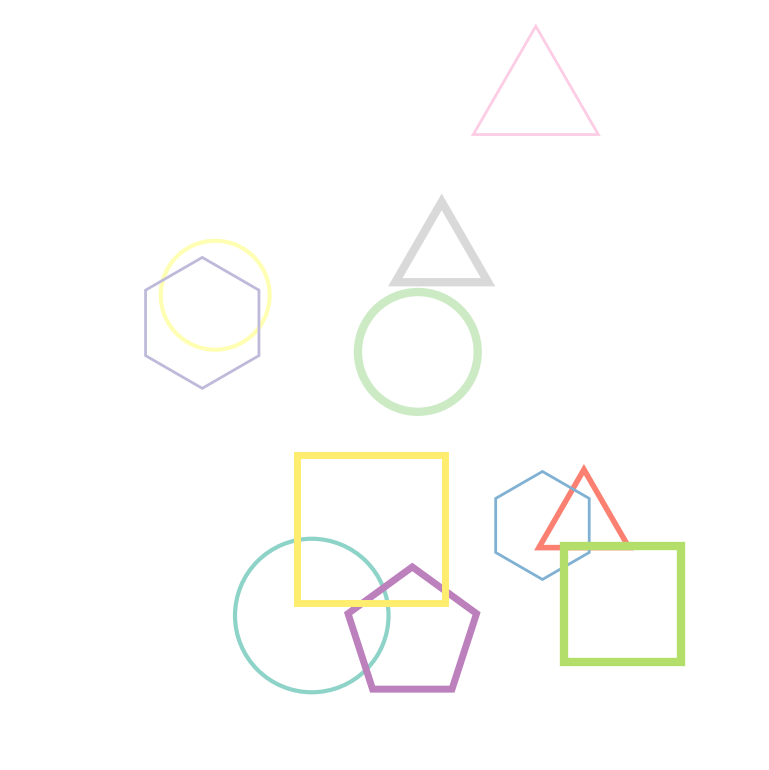[{"shape": "circle", "thickness": 1.5, "radius": 0.5, "center": [0.405, 0.201]}, {"shape": "circle", "thickness": 1.5, "radius": 0.35, "center": [0.279, 0.617]}, {"shape": "hexagon", "thickness": 1, "radius": 0.43, "center": [0.263, 0.581]}, {"shape": "triangle", "thickness": 2, "radius": 0.34, "center": [0.758, 0.323]}, {"shape": "hexagon", "thickness": 1, "radius": 0.35, "center": [0.704, 0.318]}, {"shape": "square", "thickness": 3, "radius": 0.38, "center": [0.808, 0.216]}, {"shape": "triangle", "thickness": 1, "radius": 0.47, "center": [0.696, 0.872]}, {"shape": "triangle", "thickness": 3, "radius": 0.35, "center": [0.574, 0.668]}, {"shape": "pentagon", "thickness": 2.5, "radius": 0.44, "center": [0.535, 0.176]}, {"shape": "circle", "thickness": 3, "radius": 0.39, "center": [0.543, 0.543]}, {"shape": "square", "thickness": 2.5, "radius": 0.48, "center": [0.482, 0.313]}]